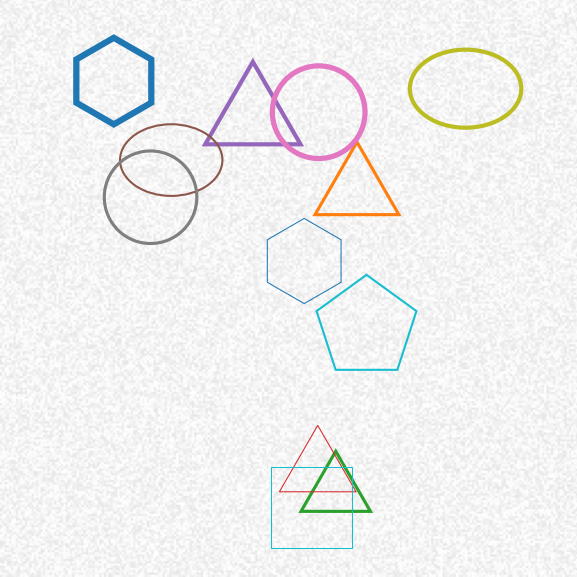[{"shape": "hexagon", "thickness": 3, "radius": 0.37, "center": [0.197, 0.859]}, {"shape": "hexagon", "thickness": 0.5, "radius": 0.37, "center": [0.527, 0.547]}, {"shape": "triangle", "thickness": 1.5, "radius": 0.42, "center": [0.618, 0.669]}, {"shape": "triangle", "thickness": 1.5, "radius": 0.35, "center": [0.581, 0.148]}, {"shape": "triangle", "thickness": 0.5, "radius": 0.38, "center": [0.55, 0.186]}, {"shape": "triangle", "thickness": 2, "radius": 0.48, "center": [0.438, 0.797]}, {"shape": "oval", "thickness": 1, "radius": 0.44, "center": [0.296, 0.722]}, {"shape": "circle", "thickness": 2.5, "radius": 0.4, "center": [0.552, 0.805]}, {"shape": "circle", "thickness": 1.5, "radius": 0.4, "center": [0.261, 0.658]}, {"shape": "oval", "thickness": 2, "radius": 0.48, "center": [0.806, 0.846]}, {"shape": "square", "thickness": 0.5, "radius": 0.35, "center": [0.54, 0.12]}, {"shape": "pentagon", "thickness": 1, "radius": 0.45, "center": [0.635, 0.432]}]